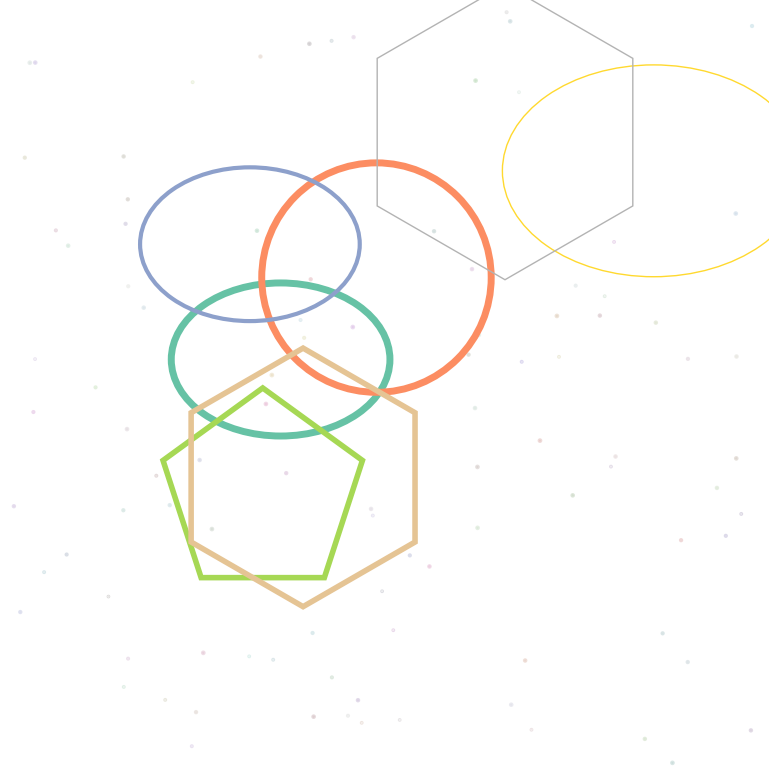[{"shape": "oval", "thickness": 2.5, "radius": 0.71, "center": [0.364, 0.533]}, {"shape": "circle", "thickness": 2.5, "radius": 0.75, "center": [0.489, 0.639]}, {"shape": "oval", "thickness": 1.5, "radius": 0.71, "center": [0.325, 0.683]}, {"shape": "pentagon", "thickness": 2, "radius": 0.68, "center": [0.341, 0.36]}, {"shape": "oval", "thickness": 0.5, "radius": 0.98, "center": [0.849, 0.778]}, {"shape": "hexagon", "thickness": 2, "radius": 0.84, "center": [0.394, 0.38]}, {"shape": "hexagon", "thickness": 0.5, "radius": 0.96, "center": [0.656, 0.828]}]